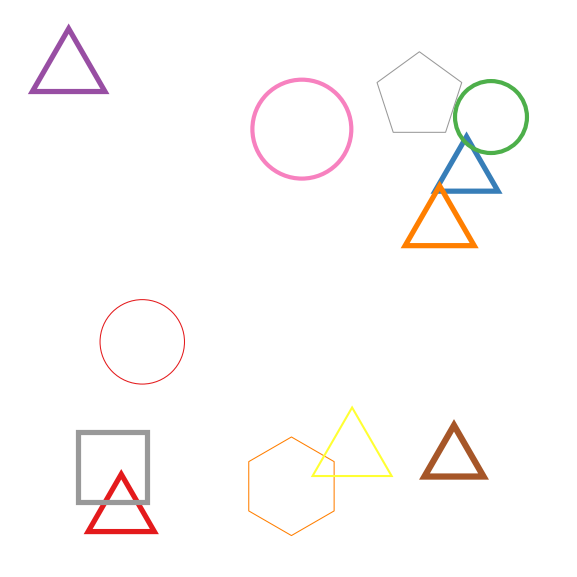[{"shape": "triangle", "thickness": 2.5, "radius": 0.33, "center": [0.21, 0.112]}, {"shape": "circle", "thickness": 0.5, "radius": 0.37, "center": [0.246, 0.407]}, {"shape": "triangle", "thickness": 2.5, "radius": 0.31, "center": [0.808, 0.7]}, {"shape": "circle", "thickness": 2, "radius": 0.31, "center": [0.85, 0.796]}, {"shape": "triangle", "thickness": 2.5, "radius": 0.36, "center": [0.119, 0.877]}, {"shape": "hexagon", "thickness": 0.5, "radius": 0.43, "center": [0.505, 0.157]}, {"shape": "triangle", "thickness": 2.5, "radius": 0.35, "center": [0.761, 0.608]}, {"shape": "triangle", "thickness": 1, "radius": 0.4, "center": [0.61, 0.214]}, {"shape": "triangle", "thickness": 3, "radius": 0.3, "center": [0.786, 0.204]}, {"shape": "circle", "thickness": 2, "radius": 0.43, "center": [0.523, 0.776]}, {"shape": "square", "thickness": 2.5, "radius": 0.3, "center": [0.195, 0.19]}, {"shape": "pentagon", "thickness": 0.5, "radius": 0.39, "center": [0.726, 0.832]}]